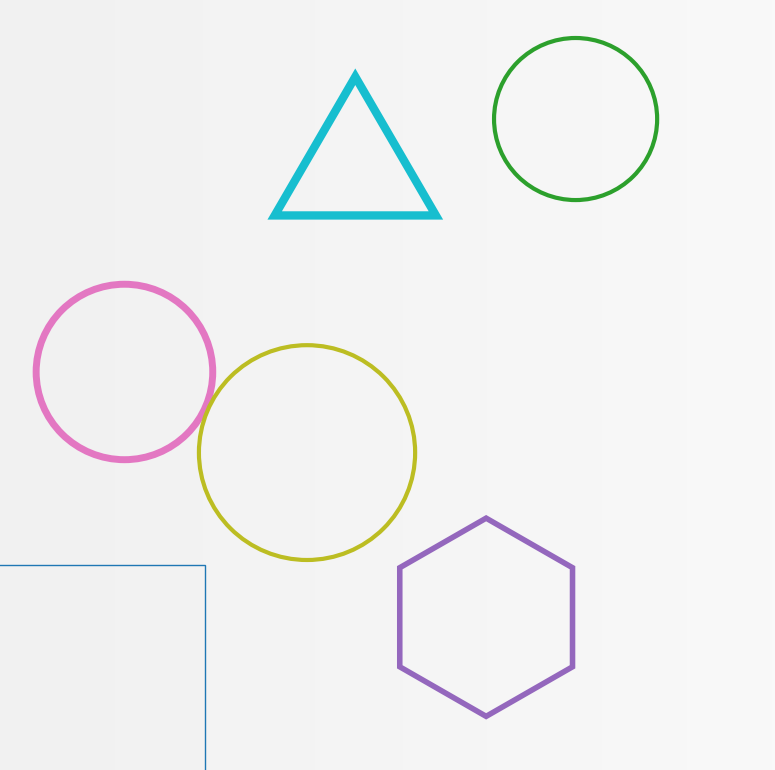[{"shape": "square", "thickness": 0.5, "radius": 0.71, "center": [0.123, 0.124]}, {"shape": "circle", "thickness": 1.5, "radius": 0.53, "center": [0.743, 0.845]}, {"shape": "hexagon", "thickness": 2, "radius": 0.64, "center": [0.627, 0.198]}, {"shape": "circle", "thickness": 2.5, "radius": 0.57, "center": [0.161, 0.517]}, {"shape": "circle", "thickness": 1.5, "radius": 0.7, "center": [0.396, 0.412]}, {"shape": "triangle", "thickness": 3, "radius": 0.6, "center": [0.458, 0.78]}]